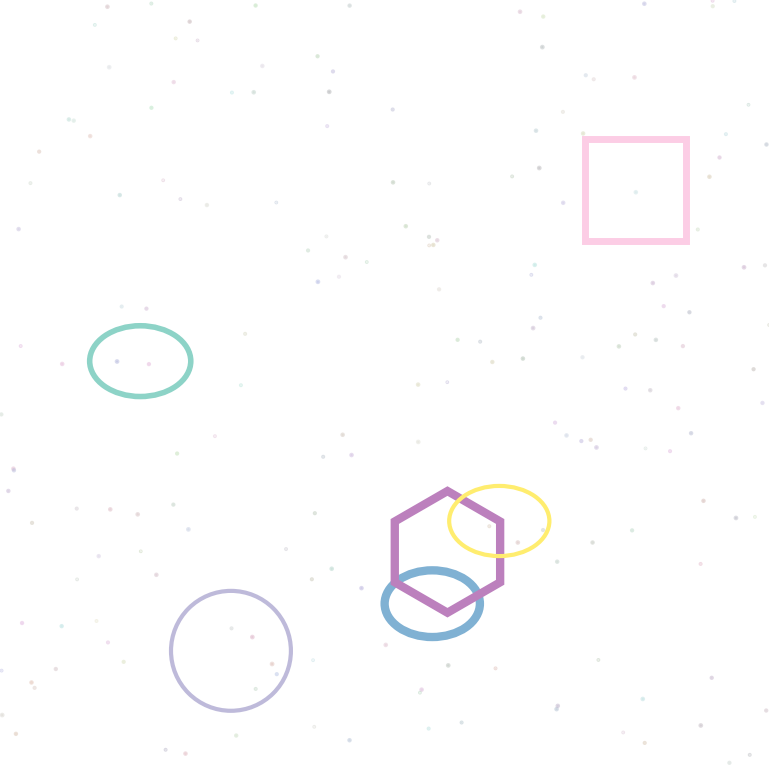[{"shape": "oval", "thickness": 2, "radius": 0.33, "center": [0.182, 0.531]}, {"shape": "circle", "thickness": 1.5, "radius": 0.39, "center": [0.3, 0.155]}, {"shape": "oval", "thickness": 3, "radius": 0.31, "center": [0.561, 0.216]}, {"shape": "square", "thickness": 2.5, "radius": 0.33, "center": [0.825, 0.753]}, {"shape": "hexagon", "thickness": 3, "radius": 0.4, "center": [0.581, 0.283]}, {"shape": "oval", "thickness": 1.5, "radius": 0.33, "center": [0.648, 0.323]}]